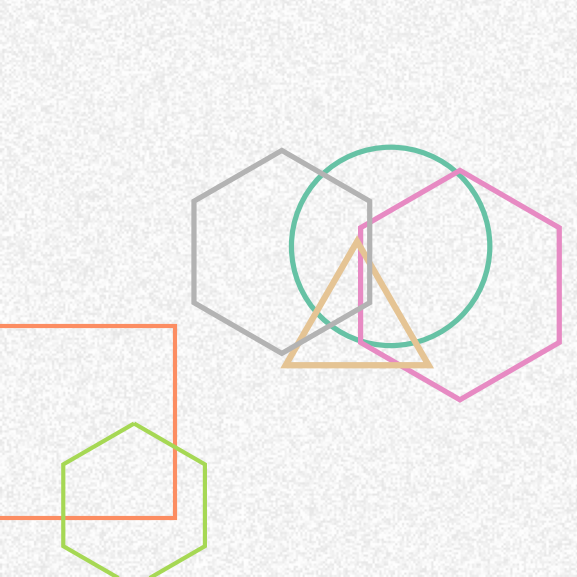[{"shape": "circle", "thickness": 2.5, "radius": 0.86, "center": [0.676, 0.572]}, {"shape": "square", "thickness": 2, "radius": 0.83, "center": [0.136, 0.269]}, {"shape": "hexagon", "thickness": 2.5, "radius": 0.99, "center": [0.796, 0.505]}, {"shape": "hexagon", "thickness": 2, "radius": 0.71, "center": [0.232, 0.124]}, {"shape": "triangle", "thickness": 3, "radius": 0.71, "center": [0.618, 0.438]}, {"shape": "hexagon", "thickness": 2.5, "radius": 0.88, "center": [0.488, 0.563]}]